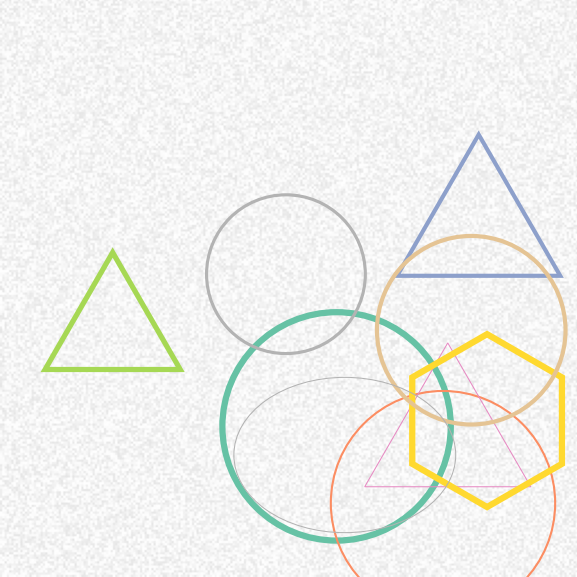[{"shape": "circle", "thickness": 3, "radius": 0.99, "center": [0.583, 0.261]}, {"shape": "circle", "thickness": 1, "radius": 0.97, "center": [0.767, 0.128]}, {"shape": "triangle", "thickness": 2, "radius": 0.81, "center": [0.829, 0.603]}, {"shape": "triangle", "thickness": 0.5, "radius": 0.83, "center": [0.775, 0.239]}, {"shape": "triangle", "thickness": 2.5, "radius": 0.68, "center": [0.195, 0.427]}, {"shape": "hexagon", "thickness": 3, "radius": 0.75, "center": [0.843, 0.271]}, {"shape": "circle", "thickness": 2, "radius": 0.82, "center": [0.816, 0.427]}, {"shape": "circle", "thickness": 1.5, "radius": 0.69, "center": [0.495, 0.524]}, {"shape": "oval", "thickness": 0.5, "radius": 0.96, "center": [0.597, 0.211]}]